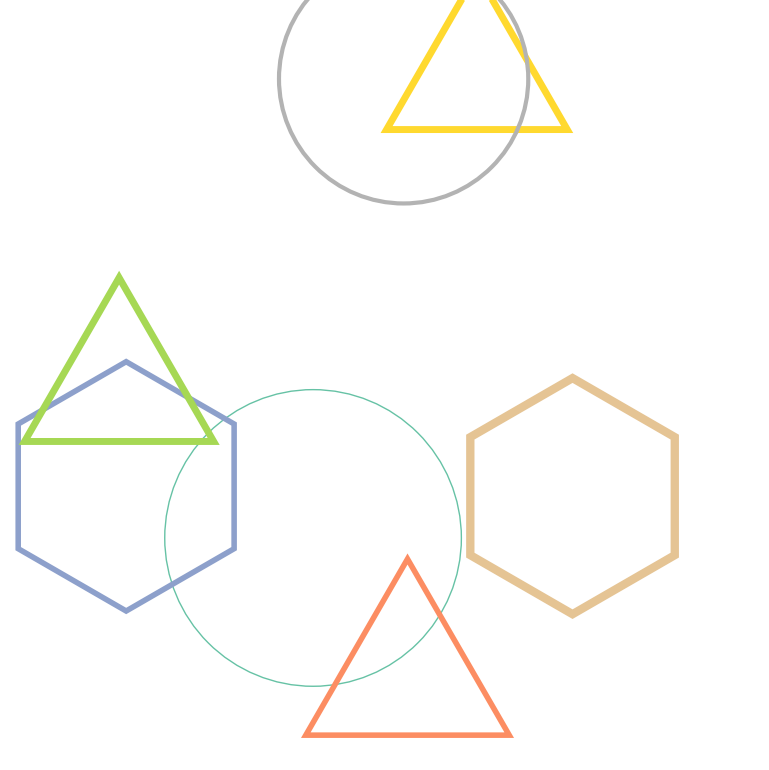[{"shape": "circle", "thickness": 0.5, "radius": 0.96, "center": [0.407, 0.301]}, {"shape": "triangle", "thickness": 2, "radius": 0.76, "center": [0.529, 0.122]}, {"shape": "hexagon", "thickness": 2, "radius": 0.81, "center": [0.164, 0.368]}, {"shape": "triangle", "thickness": 2.5, "radius": 0.71, "center": [0.155, 0.498]}, {"shape": "triangle", "thickness": 2.5, "radius": 0.68, "center": [0.619, 0.899]}, {"shape": "hexagon", "thickness": 3, "radius": 0.77, "center": [0.744, 0.356]}, {"shape": "circle", "thickness": 1.5, "radius": 0.81, "center": [0.524, 0.898]}]